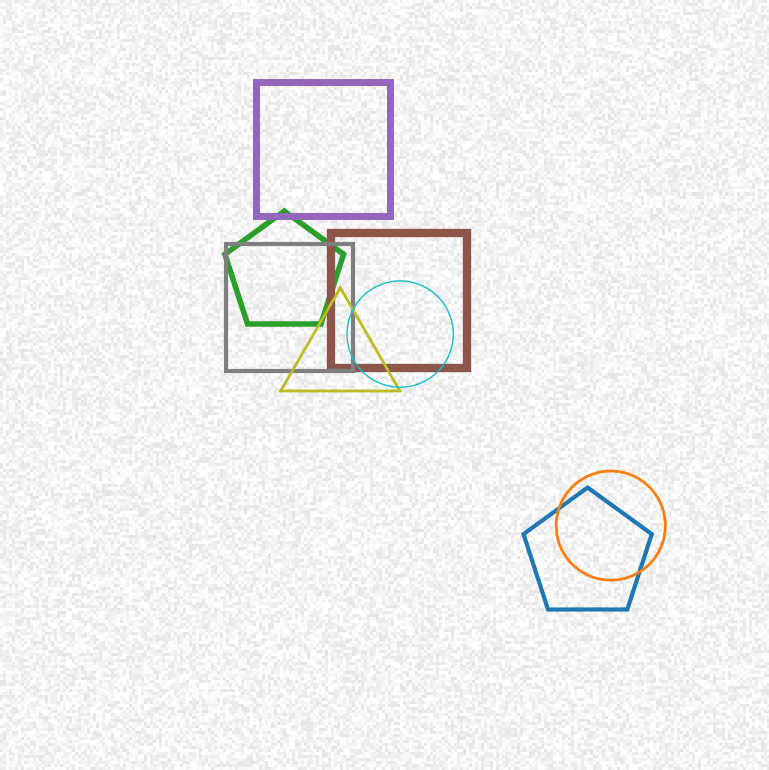[{"shape": "pentagon", "thickness": 1.5, "radius": 0.44, "center": [0.763, 0.279]}, {"shape": "circle", "thickness": 1, "radius": 0.35, "center": [0.793, 0.317]}, {"shape": "pentagon", "thickness": 2, "radius": 0.41, "center": [0.369, 0.645]}, {"shape": "square", "thickness": 2.5, "radius": 0.44, "center": [0.42, 0.807]}, {"shape": "square", "thickness": 3, "radius": 0.44, "center": [0.518, 0.61]}, {"shape": "square", "thickness": 1.5, "radius": 0.41, "center": [0.376, 0.6]}, {"shape": "triangle", "thickness": 1, "radius": 0.45, "center": [0.442, 0.537]}, {"shape": "circle", "thickness": 0.5, "radius": 0.35, "center": [0.52, 0.566]}]